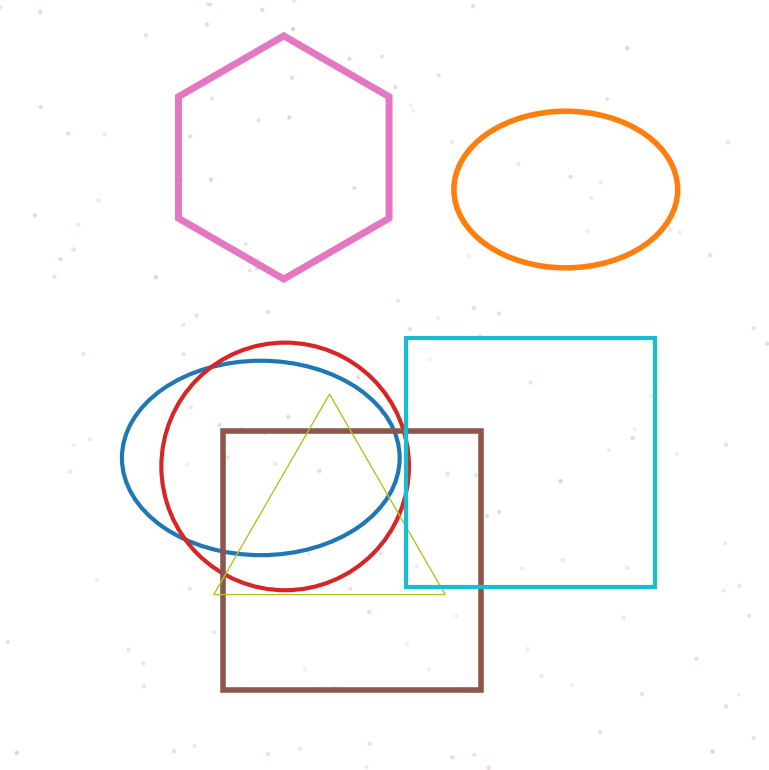[{"shape": "oval", "thickness": 1.5, "radius": 0.9, "center": [0.339, 0.405]}, {"shape": "oval", "thickness": 2, "radius": 0.73, "center": [0.735, 0.754]}, {"shape": "circle", "thickness": 1.5, "radius": 0.8, "center": [0.37, 0.394]}, {"shape": "square", "thickness": 2, "radius": 0.84, "center": [0.457, 0.272]}, {"shape": "hexagon", "thickness": 2.5, "radius": 0.79, "center": [0.369, 0.795]}, {"shape": "triangle", "thickness": 0.5, "radius": 0.87, "center": [0.428, 0.315]}, {"shape": "square", "thickness": 1.5, "radius": 0.81, "center": [0.689, 0.4]}]